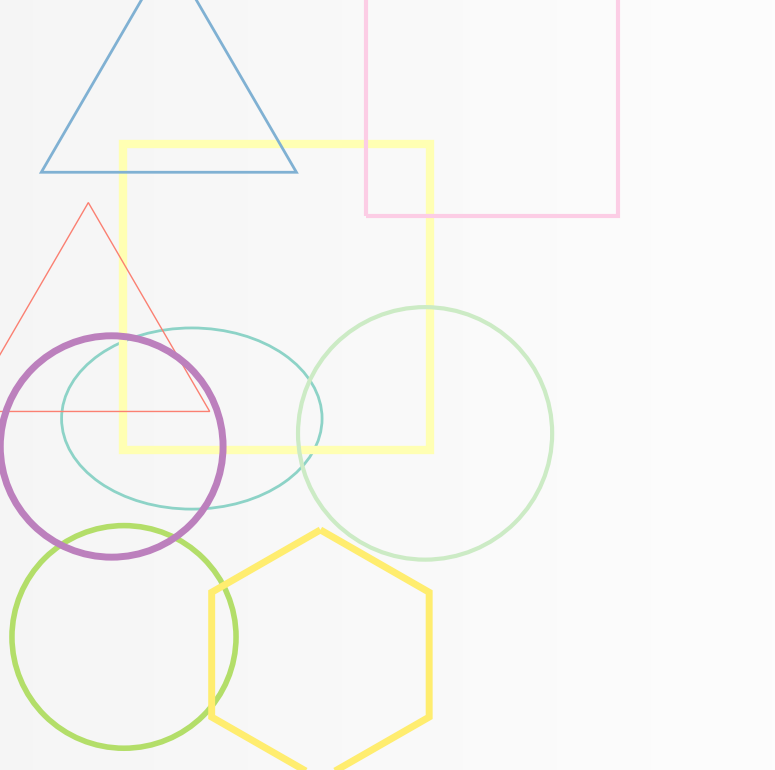[{"shape": "oval", "thickness": 1, "radius": 0.84, "center": [0.248, 0.456]}, {"shape": "square", "thickness": 3, "radius": 0.99, "center": [0.357, 0.614]}, {"shape": "triangle", "thickness": 0.5, "radius": 0.9, "center": [0.114, 0.556]}, {"shape": "triangle", "thickness": 1, "radius": 0.95, "center": [0.218, 0.871]}, {"shape": "circle", "thickness": 2, "radius": 0.72, "center": [0.16, 0.173]}, {"shape": "square", "thickness": 1.5, "radius": 0.81, "center": [0.635, 0.882]}, {"shape": "circle", "thickness": 2.5, "radius": 0.72, "center": [0.144, 0.42]}, {"shape": "circle", "thickness": 1.5, "radius": 0.82, "center": [0.548, 0.437]}, {"shape": "hexagon", "thickness": 2.5, "radius": 0.81, "center": [0.413, 0.15]}]